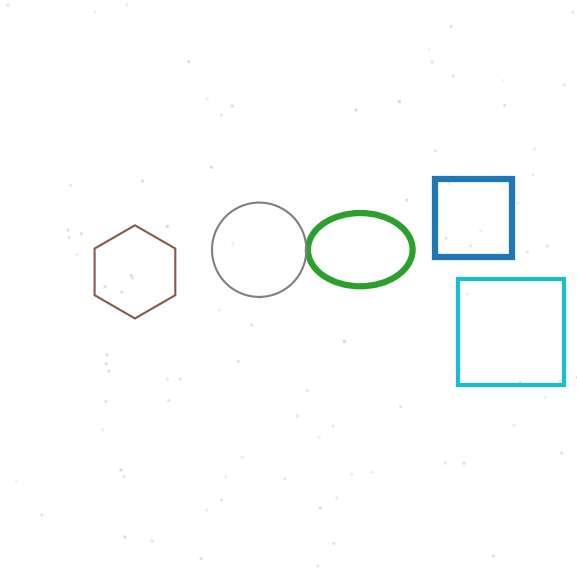[{"shape": "square", "thickness": 3, "radius": 0.34, "center": [0.82, 0.622]}, {"shape": "oval", "thickness": 3, "radius": 0.45, "center": [0.624, 0.567]}, {"shape": "hexagon", "thickness": 1, "radius": 0.4, "center": [0.234, 0.528]}, {"shape": "circle", "thickness": 1, "radius": 0.41, "center": [0.449, 0.567]}, {"shape": "square", "thickness": 2, "radius": 0.46, "center": [0.885, 0.424]}]